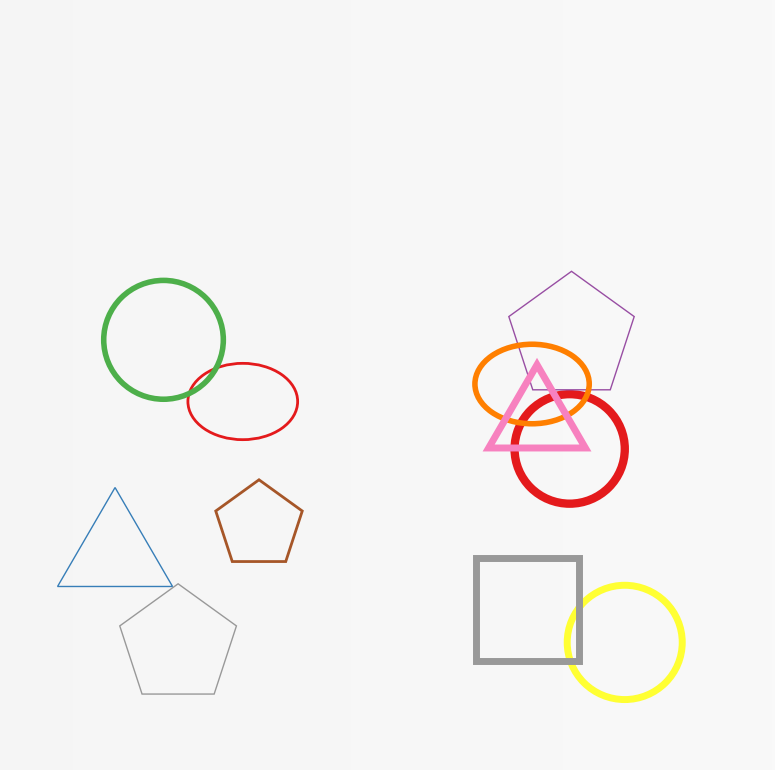[{"shape": "oval", "thickness": 1, "radius": 0.35, "center": [0.313, 0.479]}, {"shape": "circle", "thickness": 3, "radius": 0.36, "center": [0.735, 0.417]}, {"shape": "triangle", "thickness": 0.5, "radius": 0.43, "center": [0.148, 0.281]}, {"shape": "circle", "thickness": 2, "radius": 0.39, "center": [0.211, 0.559]}, {"shape": "pentagon", "thickness": 0.5, "radius": 0.43, "center": [0.737, 0.563]}, {"shape": "oval", "thickness": 2, "radius": 0.37, "center": [0.687, 0.501]}, {"shape": "circle", "thickness": 2.5, "radius": 0.37, "center": [0.806, 0.166]}, {"shape": "pentagon", "thickness": 1, "radius": 0.29, "center": [0.334, 0.318]}, {"shape": "triangle", "thickness": 2.5, "radius": 0.36, "center": [0.693, 0.454]}, {"shape": "square", "thickness": 2.5, "radius": 0.33, "center": [0.681, 0.208]}, {"shape": "pentagon", "thickness": 0.5, "radius": 0.4, "center": [0.23, 0.163]}]